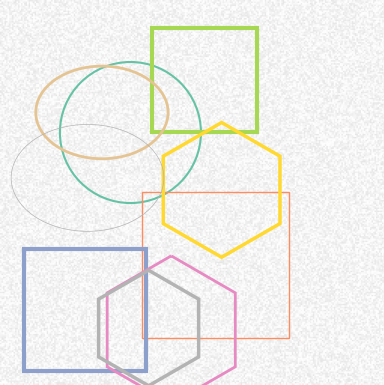[{"shape": "circle", "thickness": 1.5, "radius": 0.92, "center": [0.339, 0.656]}, {"shape": "square", "thickness": 1, "radius": 0.95, "center": [0.559, 0.312]}, {"shape": "square", "thickness": 3, "radius": 0.79, "center": [0.22, 0.194]}, {"shape": "hexagon", "thickness": 2, "radius": 0.96, "center": [0.445, 0.143]}, {"shape": "square", "thickness": 3, "radius": 0.68, "center": [0.532, 0.792]}, {"shape": "hexagon", "thickness": 2.5, "radius": 0.87, "center": [0.576, 0.507]}, {"shape": "oval", "thickness": 2, "radius": 0.86, "center": [0.265, 0.708]}, {"shape": "hexagon", "thickness": 2.5, "radius": 0.75, "center": [0.386, 0.148]}, {"shape": "oval", "thickness": 0.5, "radius": 0.99, "center": [0.227, 0.538]}]